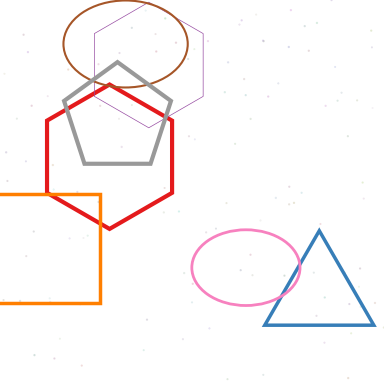[{"shape": "hexagon", "thickness": 3, "radius": 0.94, "center": [0.285, 0.593]}, {"shape": "triangle", "thickness": 2.5, "radius": 0.82, "center": [0.829, 0.237]}, {"shape": "hexagon", "thickness": 0.5, "radius": 0.82, "center": [0.386, 0.831]}, {"shape": "square", "thickness": 2.5, "radius": 0.71, "center": [0.119, 0.354]}, {"shape": "oval", "thickness": 1.5, "radius": 0.81, "center": [0.326, 0.886]}, {"shape": "oval", "thickness": 2, "radius": 0.7, "center": [0.639, 0.305]}, {"shape": "pentagon", "thickness": 3, "radius": 0.73, "center": [0.305, 0.693]}]